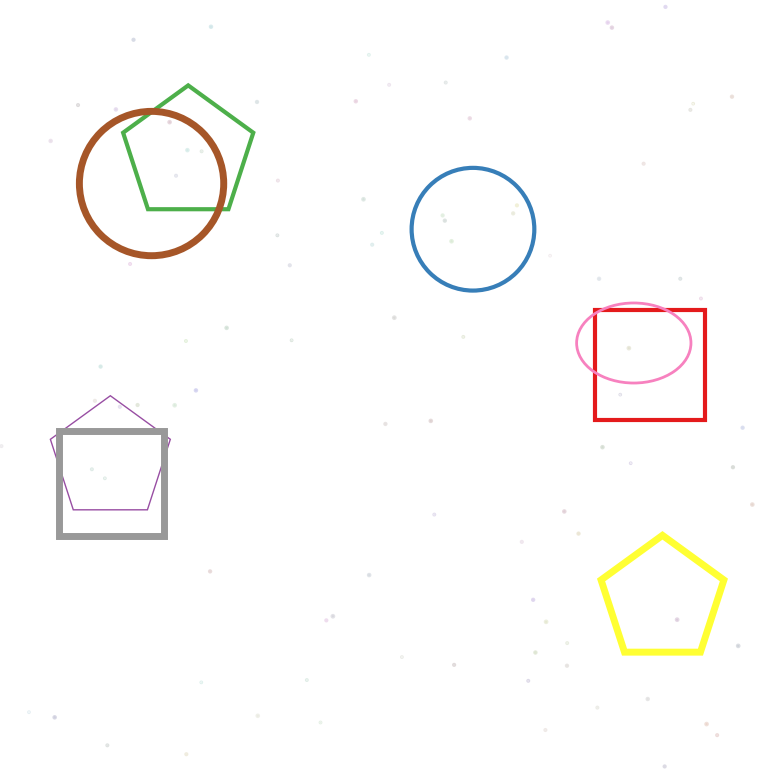[{"shape": "square", "thickness": 1.5, "radius": 0.36, "center": [0.844, 0.526]}, {"shape": "circle", "thickness": 1.5, "radius": 0.4, "center": [0.614, 0.702]}, {"shape": "pentagon", "thickness": 1.5, "radius": 0.44, "center": [0.244, 0.8]}, {"shape": "pentagon", "thickness": 0.5, "radius": 0.41, "center": [0.143, 0.404]}, {"shape": "pentagon", "thickness": 2.5, "radius": 0.42, "center": [0.86, 0.221]}, {"shape": "circle", "thickness": 2.5, "radius": 0.47, "center": [0.197, 0.762]}, {"shape": "oval", "thickness": 1, "radius": 0.37, "center": [0.823, 0.555]}, {"shape": "square", "thickness": 2.5, "radius": 0.34, "center": [0.144, 0.372]}]